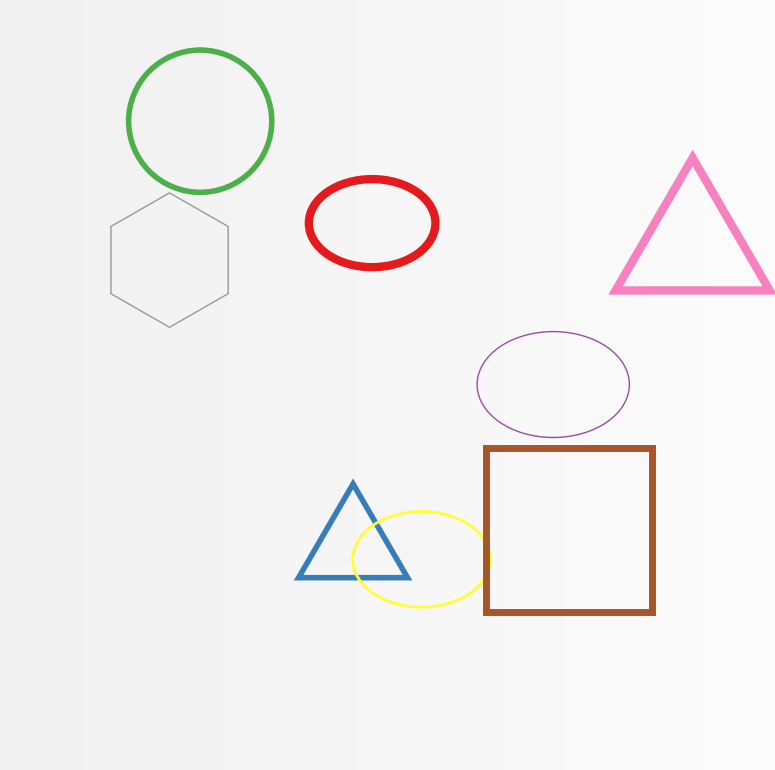[{"shape": "oval", "thickness": 3, "radius": 0.41, "center": [0.48, 0.71]}, {"shape": "triangle", "thickness": 2, "radius": 0.41, "center": [0.456, 0.29]}, {"shape": "circle", "thickness": 2, "radius": 0.46, "center": [0.258, 0.843]}, {"shape": "oval", "thickness": 0.5, "radius": 0.49, "center": [0.714, 0.501]}, {"shape": "oval", "thickness": 1, "radius": 0.44, "center": [0.544, 0.274]}, {"shape": "square", "thickness": 2.5, "radius": 0.53, "center": [0.734, 0.312]}, {"shape": "triangle", "thickness": 3, "radius": 0.57, "center": [0.894, 0.68]}, {"shape": "hexagon", "thickness": 0.5, "radius": 0.44, "center": [0.219, 0.662]}]